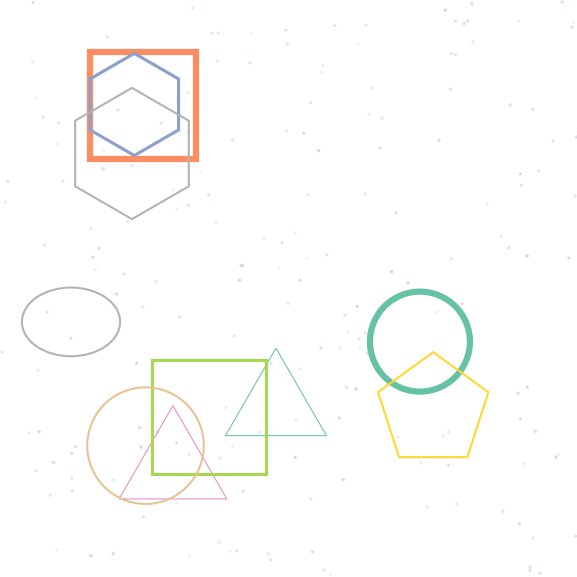[{"shape": "circle", "thickness": 3, "radius": 0.43, "center": [0.727, 0.408]}, {"shape": "triangle", "thickness": 0.5, "radius": 0.5, "center": [0.478, 0.295]}, {"shape": "square", "thickness": 3, "radius": 0.46, "center": [0.248, 0.817]}, {"shape": "hexagon", "thickness": 1.5, "radius": 0.44, "center": [0.233, 0.818]}, {"shape": "triangle", "thickness": 0.5, "radius": 0.54, "center": [0.299, 0.189]}, {"shape": "square", "thickness": 1.5, "radius": 0.49, "center": [0.362, 0.277]}, {"shape": "pentagon", "thickness": 1, "radius": 0.5, "center": [0.75, 0.289]}, {"shape": "circle", "thickness": 1, "radius": 0.5, "center": [0.252, 0.228]}, {"shape": "hexagon", "thickness": 1, "radius": 0.57, "center": [0.229, 0.733]}, {"shape": "oval", "thickness": 1, "radius": 0.43, "center": [0.123, 0.442]}]